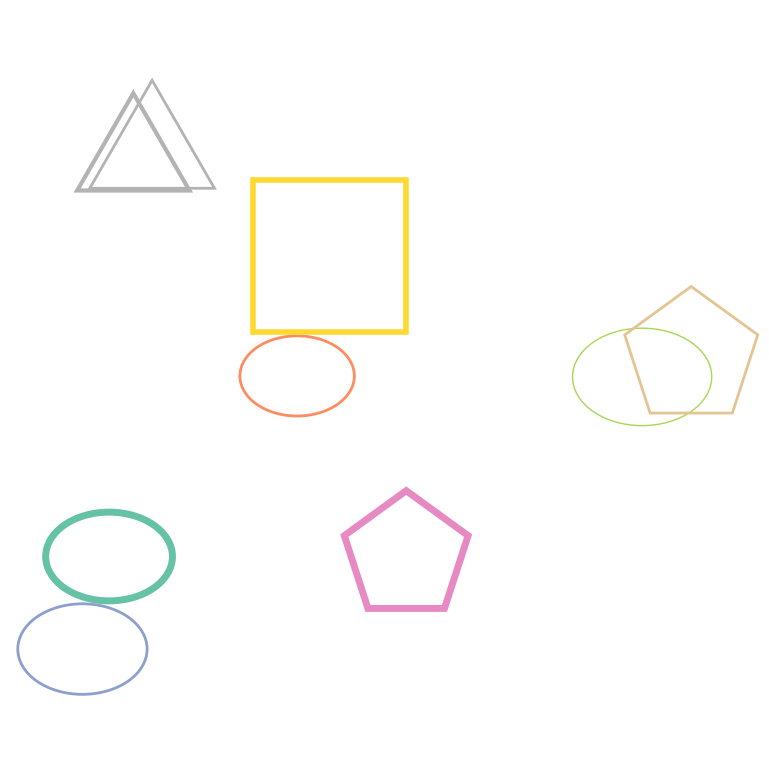[{"shape": "oval", "thickness": 2.5, "radius": 0.41, "center": [0.142, 0.277]}, {"shape": "oval", "thickness": 1, "radius": 0.37, "center": [0.386, 0.512]}, {"shape": "oval", "thickness": 1, "radius": 0.42, "center": [0.107, 0.157]}, {"shape": "pentagon", "thickness": 2.5, "radius": 0.42, "center": [0.528, 0.278]}, {"shape": "oval", "thickness": 0.5, "radius": 0.45, "center": [0.834, 0.511]}, {"shape": "square", "thickness": 2, "radius": 0.5, "center": [0.428, 0.667]}, {"shape": "pentagon", "thickness": 1, "radius": 0.45, "center": [0.898, 0.537]}, {"shape": "triangle", "thickness": 1, "radius": 0.47, "center": [0.198, 0.802]}, {"shape": "triangle", "thickness": 1.5, "radius": 0.42, "center": [0.173, 0.795]}]